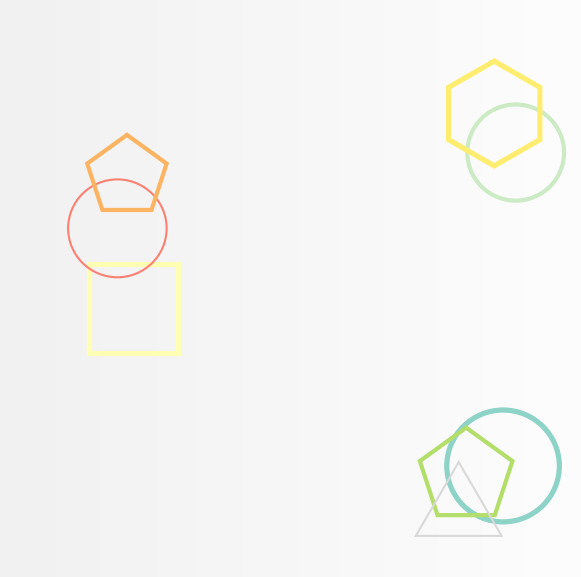[{"shape": "circle", "thickness": 2.5, "radius": 0.48, "center": [0.866, 0.192]}, {"shape": "square", "thickness": 2.5, "radius": 0.38, "center": [0.229, 0.465]}, {"shape": "circle", "thickness": 1, "radius": 0.42, "center": [0.202, 0.604]}, {"shape": "pentagon", "thickness": 2, "radius": 0.36, "center": [0.218, 0.694]}, {"shape": "pentagon", "thickness": 2, "radius": 0.42, "center": [0.802, 0.175]}, {"shape": "triangle", "thickness": 1, "radius": 0.43, "center": [0.789, 0.114]}, {"shape": "circle", "thickness": 2, "radius": 0.42, "center": [0.887, 0.735]}, {"shape": "hexagon", "thickness": 2.5, "radius": 0.45, "center": [0.85, 0.803]}]